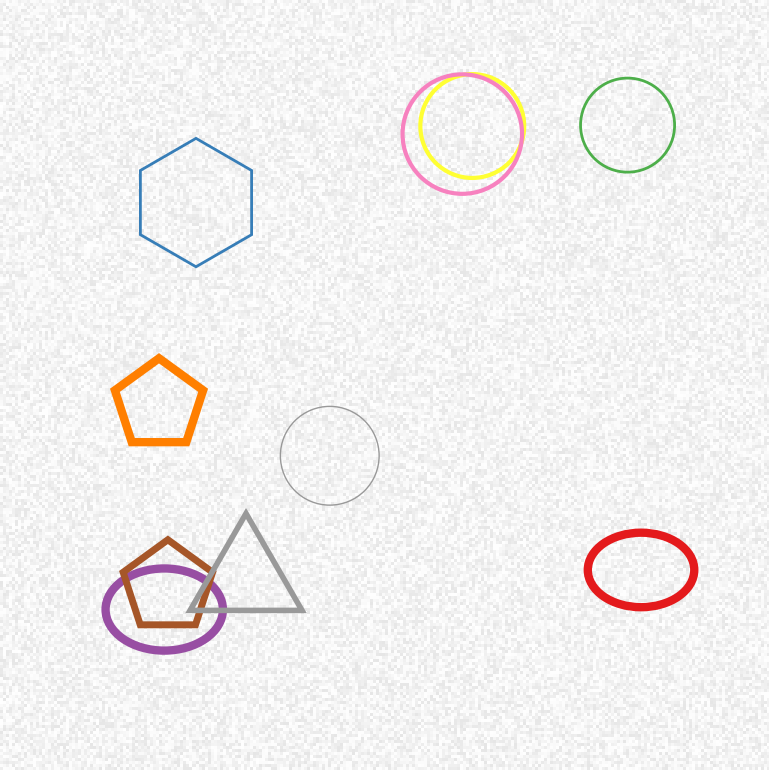[{"shape": "oval", "thickness": 3, "radius": 0.35, "center": [0.833, 0.26]}, {"shape": "hexagon", "thickness": 1, "radius": 0.42, "center": [0.255, 0.737]}, {"shape": "circle", "thickness": 1, "radius": 0.31, "center": [0.815, 0.837]}, {"shape": "oval", "thickness": 3, "radius": 0.38, "center": [0.213, 0.208]}, {"shape": "pentagon", "thickness": 3, "radius": 0.3, "center": [0.207, 0.474]}, {"shape": "circle", "thickness": 1.5, "radius": 0.34, "center": [0.613, 0.836]}, {"shape": "pentagon", "thickness": 2.5, "radius": 0.31, "center": [0.218, 0.238]}, {"shape": "circle", "thickness": 1.5, "radius": 0.39, "center": [0.6, 0.826]}, {"shape": "triangle", "thickness": 2, "radius": 0.42, "center": [0.32, 0.249]}, {"shape": "circle", "thickness": 0.5, "radius": 0.32, "center": [0.428, 0.408]}]